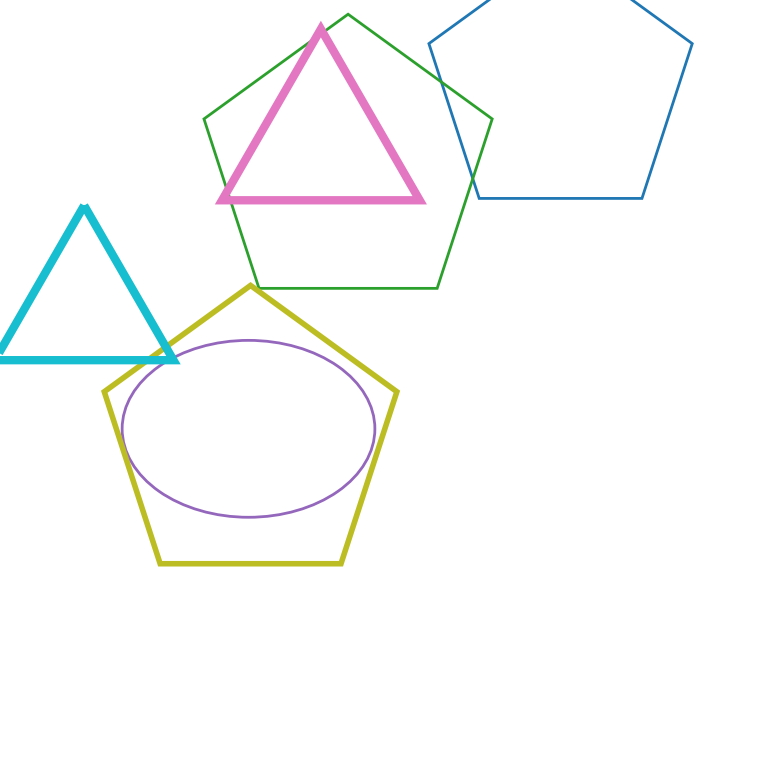[{"shape": "pentagon", "thickness": 1, "radius": 0.9, "center": [0.728, 0.888]}, {"shape": "pentagon", "thickness": 1, "radius": 0.98, "center": [0.452, 0.785]}, {"shape": "oval", "thickness": 1, "radius": 0.82, "center": [0.323, 0.443]}, {"shape": "triangle", "thickness": 3, "radius": 0.74, "center": [0.417, 0.814]}, {"shape": "pentagon", "thickness": 2, "radius": 1.0, "center": [0.325, 0.43]}, {"shape": "triangle", "thickness": 3, "radius": 0.67, "center": [0.109, 0.599]}]